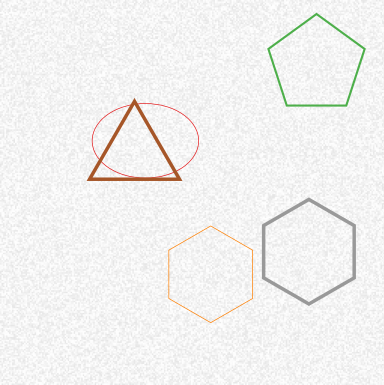[{"shape": "oval", "thickness": 0.5, "radius": 0.69, "center": [0.378, 0.634]}, {"shape": "pentagon", "thickness": 1.5, "radius": 0.66, "center": [0.822, 0.832]}, {"shape": "hexagon", "thickness": 0.5, "radius": 0.63, "center": [0.547, 0.287]}, {"shape": "triangle", "thickness": 2.5, "radius": 0.67, "center": [0.349, 0.602]}, {"shape": "hexagon", "thickness": 2.5, "radius": 0.68, "center": [0.802, 0.346]}]